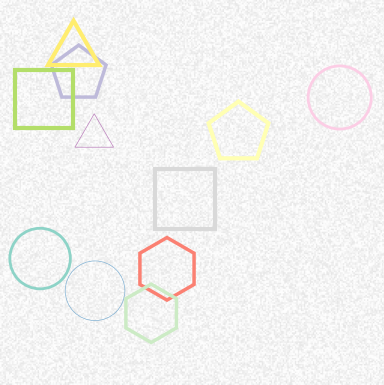[{"shape": "circle", "thickness": 2, "radius": 0.39, "center": [0.104, 0.328]}, {"shape": "pentagon", "thickness": 3, "radius": 0.41, "center": [0.62, 0.655]}, {"shape": "pentagon", "thickness": 2.5, "radius": 0.37, "center": [0.204, 0.808]}, {"shape": "hexagon", "thickness": 2.5, "radius": 0.41, "center": [0.434, 0.302]}, {"shape": "circle", "thickness": 0.5, "radius": 0.39, "center": [0.247, 0.245]}, {"shape": "square", "thickness": 3, "radius": 0.38, "center": [0.114, 0.742]}, {"shape": "circle", "thickness": 2, "radius": 0.41, "center": [0.882, 0.747]}, {"shape": "square", "thickness": 3, "radius": 0.39, "center": [0.48, 0.483]}, {"shape": "triangle", "thickness": 0.5, "radius": 0.29, "center": [0.245, 0.647]}, {"shape": "hexagon", "thickness": 2.5, "radius": 0.38, "center": [0.393, 0.186]}, {"shape": "triangle", "thickness": 3, "radius": 0.38, "center": [0.191, 0.869]}]